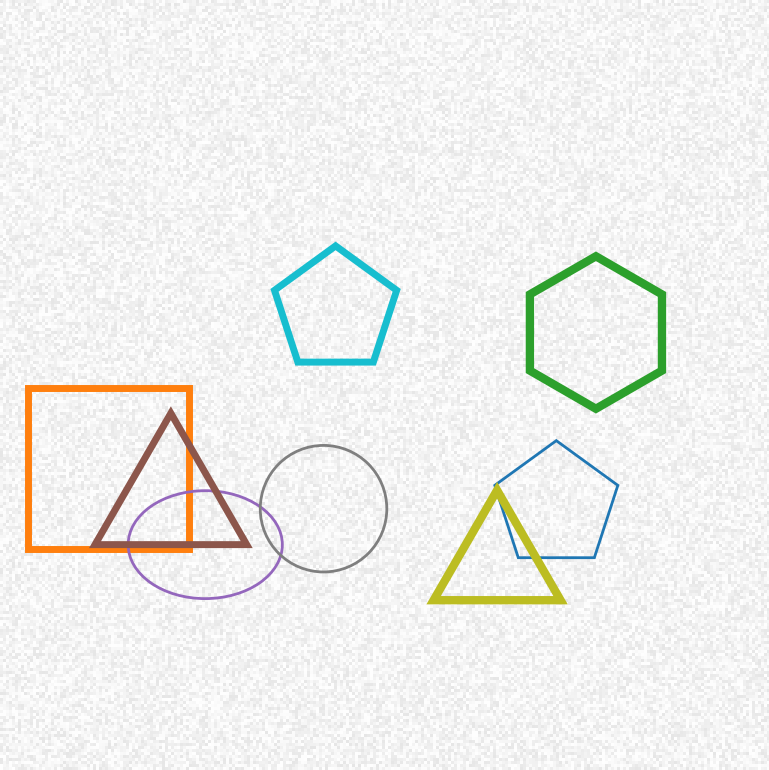[{"shape": "pentagon", "thickness": 1, "radius": 0.42, "center": [0.722, 0.344]}, {"shape": "square", "thickness": 2.5, "radius": 0.52, "center": [0.141, 0.392]}, {"shape": "hexagon", "thickness": 3, "radius": 0.5, "center": [0.774, 0.568]}, {"shape": "oval", "thickness": 1, "radius": 0.5, "center": [0.267, 0.293]}, {"shape": "triangle", "thickness": 2.5, "radius": 0.57, "center": [0.222, 0.35]}, {"shape": "circle", "thickness": 1, "radius": 0.41, "center": [0.42, 0.339]}, {"shape": "triangle", "thickness": 3, "radius": 0.48, "center": [0.646, 0.268]}, {"shape": "pentagon", "thickness": 2.5, "radius": 0.42, "center": [0.436, 0.597]}]